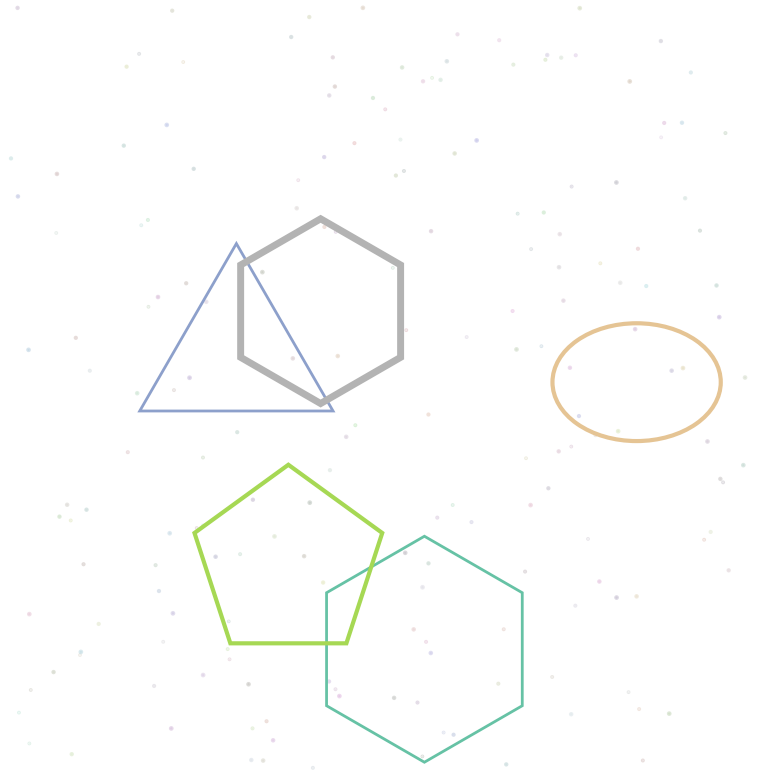[{"shape": "hexagon", "thickness": 1, "radius": 0.73, "center": [0.551, 0.157]}, {"shape": "triangle", "thickness": 1, "radius": 0.72, "center": [0.307, 0.539]}, {"shape": "pentagon", "thickness": 1.5, "radius": 0.64, "center": [0.375, 0.268]}, {"shape": "oval", "thickness": 1.5, "radius": 0.55, "center": [0.827, 0.504]}, {"shape": "hexagon", "thickness": 2.5, "radius": 0.6, "center": [0.416, 0.596]}]